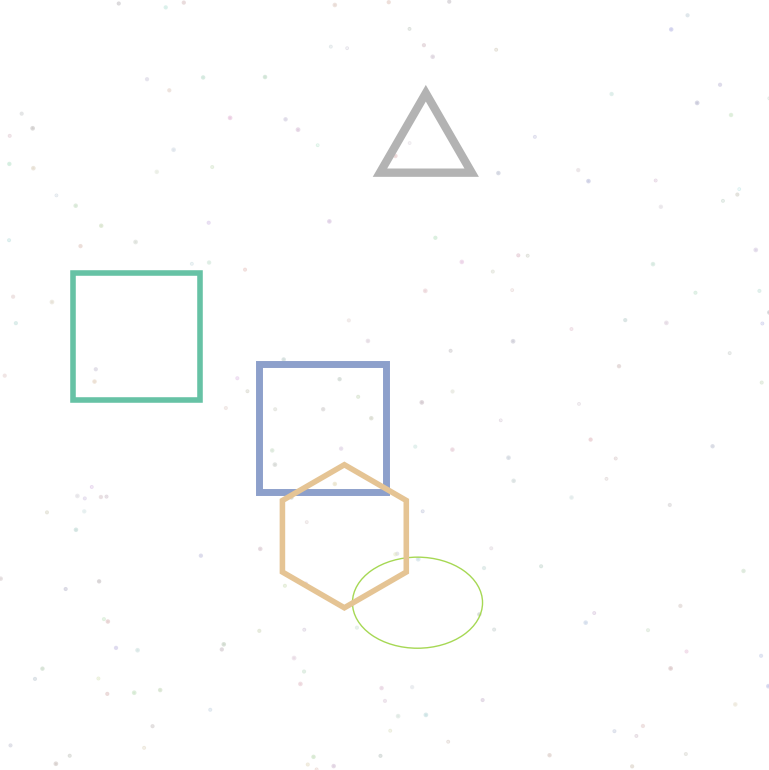[{"shape": "square", "thickness": 2, "radius": 0.41, "center": [0.177, 0.563]}, {"shape": "square", "thickness": 2.5, "radius": 0.41, "center": [0.419, 0.444]}, {"shape": "oval", "thickness": 0.5, "radius": 0.42, "center": [0.542, 0.217]}, {"shape": "hexagon", "thickness": 2, "radius": 0.46, "center": [0.447, 0.304]}, {"shape": "triangle", "thickness": 3, "radius": 0.34, "center": [0.553, 0.81]}]